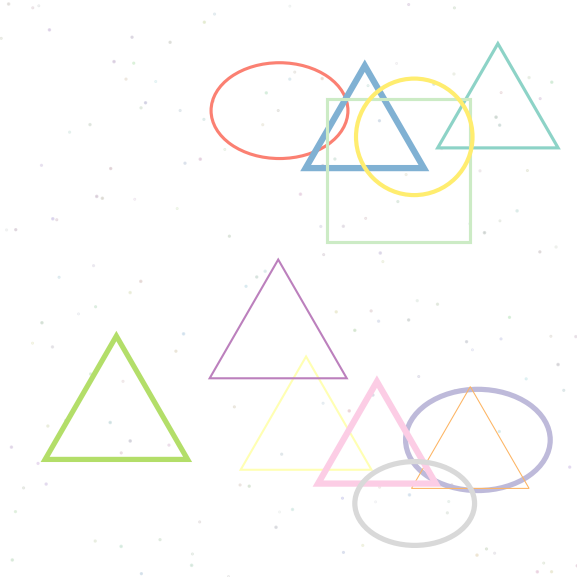[{"shape": "triangle", "thickness": 1.5, "radius": 0.6, "center": [0.862, 0.803]}, {"shape": "triangle", "thickness": 1, "radius": 0.65, "center": [0.53, 0.251]}, {"shape": "oval", "thickness": 2.5, "radius": 0.63, "center": [0.828, 0.237]}, {"shape": "oval", "thickness": 1.5, "radius": 0.59, "center": [0.484, 0.808]}, {"shape": "triangle", "thickness": 3, "radius": 0.59, "center": [0.632, 0.767]}, {"shape": "triangle", "thickness": 0.5, "radius": 0.59, "center": [0.814, 0.212]}, {"shape": "triangle", "thickness": 2.5, "radius": 0.71, "center": [0.201, 0.275]}, {"shape": "triangle", "thickness": 3, "radius": 0.59, "center": [0.653, 0.221]}, {"shape": "oval", "thickness": 2.5, "radius": 0.52, "center": [0.718, 0.127]}, {"shape": "triangle", "thickness": 1, "radius": 0.69, "center": [0.482, 0.413]}, {"shape": "square", "thickness": 1.5, "radius": 0.62, "center": [0.691, 0.704]}, {"shape": "circle", "thickness": 2, "radius": 0.5, "center": [0.717, 0.762]}]